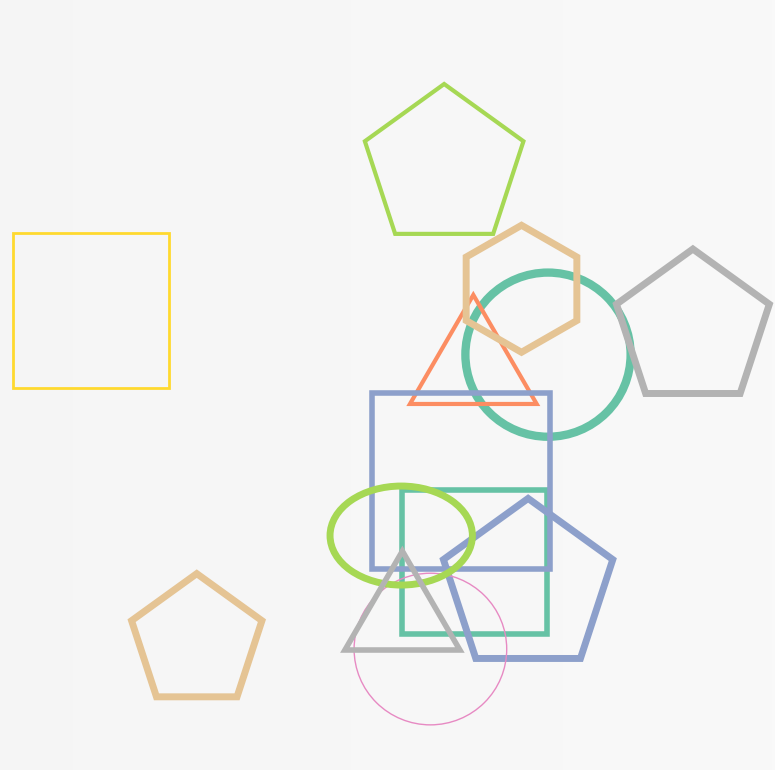[{"shape": "circle", "thickness": 3, "radius": 0.53, "center": [0.707, 0.539]}, {"shape": "square", "thickness": 2, "radius": 0.47, "center": [0.613, 0.271]}, {"shape": "triangle", "thickness": 1.5, "radius": 0.47, "center": [0.611, 0.523]}, {"shape": "pentagon", "thickness": 2.5, "radius": 0.57, "center": [0.681, 0.238]}, {"shape": "square", "thickness": 2, "radius": 0.57, "center": [0.595, 0.376]}, {"shape": "circle", "thickness": 0.5, "radius": 0.49, "center": [0.555, 0.157]}, {"shape": "oval", "thickness": 2.5, "radius": 0.46, "center": [0.518, 0.304]}, {"shape": "pentagon", "thickness": 1.5, "radius": 0.54, "center": [0.573, 0.783]}, {"shape": "square", "thickness": 1, "radius": 0.5, "center": [0.118, 0.597]}, {"shape": "pentagon", "thickness": 2.5, "radius": 0.44, "center": [0.254, 0.167]}, {"shape": "hexagon", "thickness": 2.5, "radius": 0.41, "center": [0.673, 0.625]}, {"shape": "pentagon", "thickness": 2.5, "radius": 0.52, "center": [0.894, 0.573]}, {"shape": "triangle", "thickness": 2, "radius": 0.43, "center": [0.519, 0.199]}]